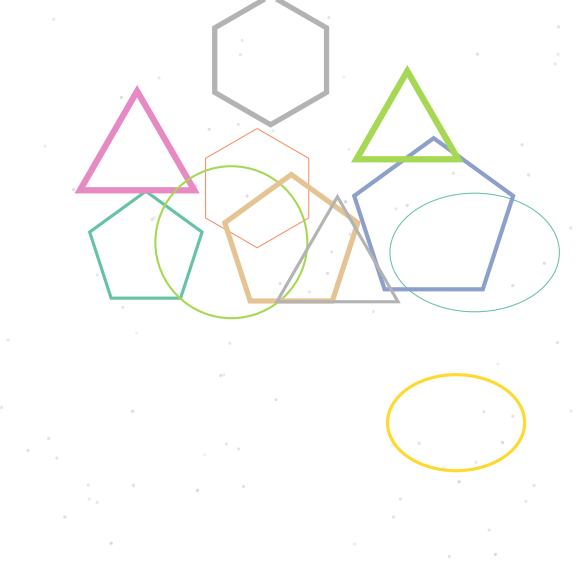[{"shape": "pentagon", "thickness": 1.5, "radius": 0.51, "center": [0.253, 0.566]}, {"shape": "oval", "thickness": 0.5, "radius": 0.73, "center": [0.822, 0.562]}, {"shape": "hexagon", "thickness": 0.5, "radius": 0.52, "center": [0.445, 0.673]}, {"shape": "pentagon", "thickness": 2, "radius": 0.72, "center": [0.751, 0.615]}, {"shape": "triangle", "thickness": 3, "radius": 0.57, "center": [0.237, 0.727]}, {"shape": "circle", "thickness": 1, "radius": 0.66, "center": [0.401, 0.58]}, {"shape": "triangle", "thickness": 3, "radius": 0.51, "center": [0.705, 0.774]}, {"shape": "oval", "thickness": 1.5, "radius": 0.59, "center": [0.79, 0.267]}, {"shape": "pentagon", "thickness": 2.5, "radius": 0.61, "center": [0.504, 0.576]}, {"shape": "triangle", "thickness": 1.5, "radius": 0.61, "center": [0.584, 0.537]}, {"shape": "hexagon", "thickness": 2.5, "radius": 0.56, "center": [0.469, 0.895]}]